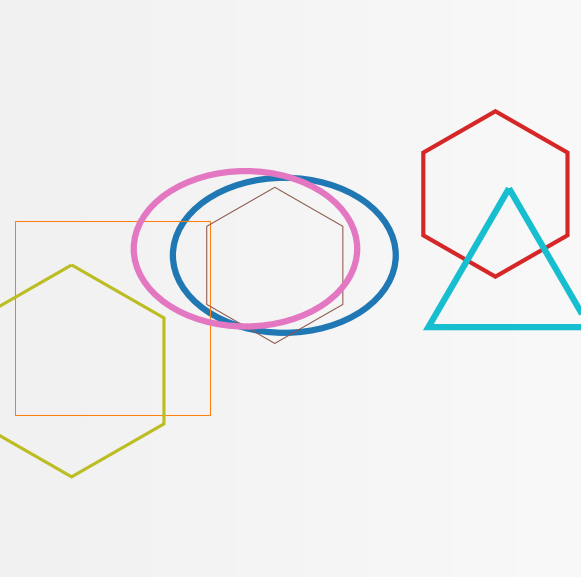[{"shape": "oval", "thickness": 3, "radius": 0.96, "center": [0.489, 0.557]}, {"shape": "square", "thickness": 0.5, "radius": 0.84, "center": [0.194, 0.448]}, {"shape": "hexagon", "thickness": 2, "radius": 0.72, "center": [0.852, 0.663]}, {"shape": "hexagon", "thickness": 0.5, "radius": 0.68, "center": [0.473, 0.54]}, {"shape": "oval", "thickness": 3, "radius": 0.96, "center": [0.422, 0.568]}, {"shape": "hexagon", "thickness": 1.5, "radius": 0.92, "center": [0.123, 0.357]}, {"shape": "triangle", "thickness": 3, "radius": 0.8, "center": [0.876, 0.513]}]